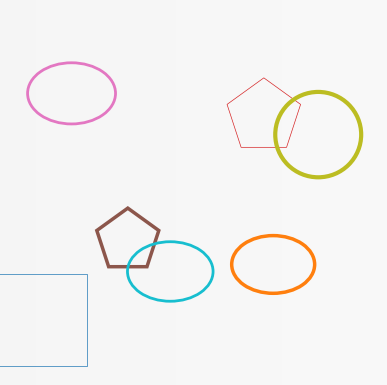[{"shape": "square", "thickness": 0.5, "radius": 0.59, "center": [0.107, 0.169]}, {"shape": "oval", "thickness": 2.5, "radius": 0.54, "center": [0.705, 0.313]}, {"shape": "pentagon", "thickness": 0.5, "radius": 0.5, "center": [0.681, 0.698]}, {"shape": "pentagon", "thickness": 2.5, "radius": 0.42, "center": [0.33, 0.375]}, {"shape": "oval", "thickness": 2, "radius": 0.57, "center": [0.185, 0.757]}, {"shape": "circle", "thickness": 3, "radius": 0.55, "center": [0.821, 0.65]}, {"shape": "oval", "thickness": 2, "radius": 0.55, "center": [0.439, 0.295]}]